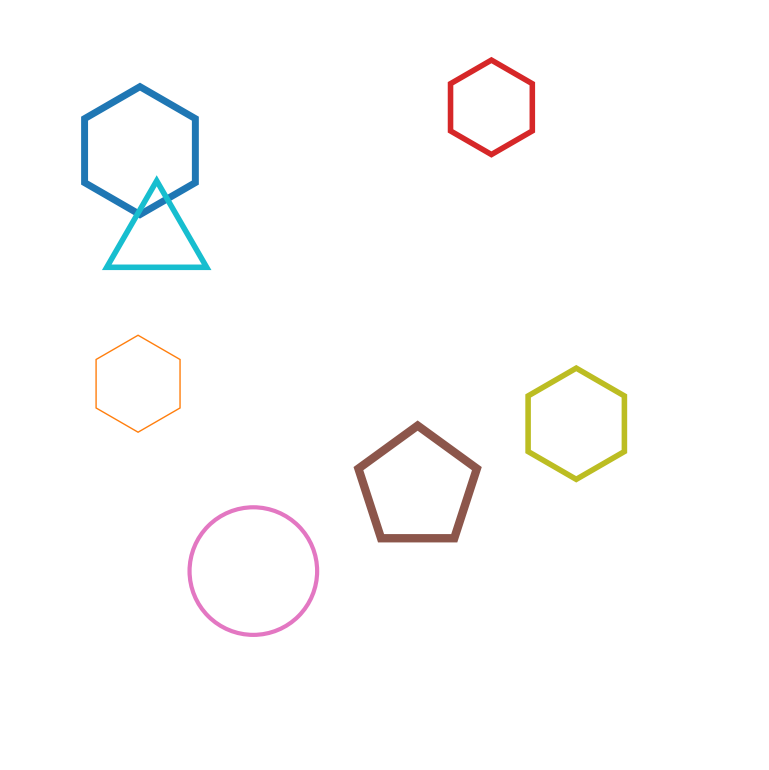[{"shape": "hexagon", "thickness": 2.5, "radius": 0.42, "center": [0.182, 0.804]}, {"shape": "hexagon", "thickness": 0.5, "radius": 0.31, "center": [0.179, 0.502]}, {"shape": "hexagon", "thickness": 2, "radius": 0.31, "center": [0.638, 0.861]}, {"shape": "pentagon", "thickness": 3, "radius": 0.4, "center": [0.542, 0.366]}, {"shape": "circle", "thickness": 1.5, "radius": 0.41, "center": [0.329, 0.258]}, {"shape": "hexagon", "thickness": 2, "radius": 0.36, "center": [0.748, 0.45]}, {"shape": "triangle", "thickness": 2, "radius": 0.37, "center": [0.204, 0.69]}]